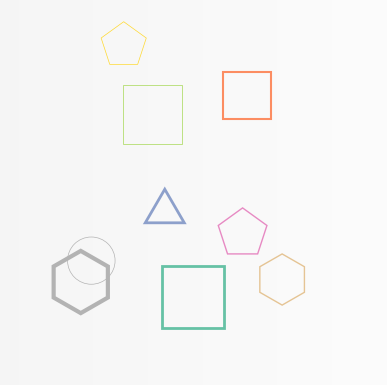[{"shape": "square", "thickness": 2, "radius": 0.4, "center": [0.497, 0.229]}, {"shape": "square", "thickness": 1.5, "radius": 0.31, "center": [0.638, 0.751]}, {"shape": "triangle", "thickness": 2, "radius": 0.29, "center": [0.425, 0.45]}, {"shape": "pentagon", "thickness": 1, "radius": 0.33, "center": [0.626, 0.394]}, {"shape": "square", "thickness": 0.5, "radius": 0.38, "center": [0.394, 0.703]}, {"shape": "pentagon", "thickness": 0.5, "radius": 0.31, "center": [0.319, 0.882]}, {"shape": "hexagon", "thickness": 1, "radius": 0.33, "center": [0.728, 0.274]}, {"shape": "hexagon", "thickness": 3, "radius": 0.4, "center": [0.208, 0.268]}, {"shape": "circle", "thickness": 0.5, "radius": 0.31, "center": [0.236, 0.323]}]